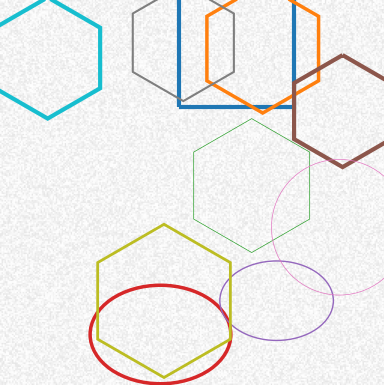[{"shape": "square", "thickness": 3, "radius": 0.74, "center": [0.614, 0.872]}, {"shape": "hexagon", "thickness": 2.5, "radius": 0.84, "center": [0.682, 0.874]}, {"shape": "hexagon", "thickness": 0.5, "radius": 0.87, "center": [0.654, 0.518]}, {"shape": "oval", "thickness": 2.5, "radius": 0.91, "center": [0.417, 0.131]}, {"shape": "oval", "thickness": 1, "radius": 0.74, "center": [0.718, 0.219]}, {"shape": "hexagon", "thickness": 3, "radius": 0.73, "center": [0.89, 0.711]}, {"shape": "circle", "thickness": 0.5, "radius": 0.88, "center": [0.881, 0.41]}, {"shape": "hexagon", "thickness": 1.5, "radius": 0.76, "center": [0.476, 0.889]}, {"shape": "hexagon", "thickness": 2, "radius": 0.99, "center": [0.426, 0.218]}, {"shape": "hexagon", "thickness": 3, "radius": 0.79, "center": [0.124, 0.849]}]